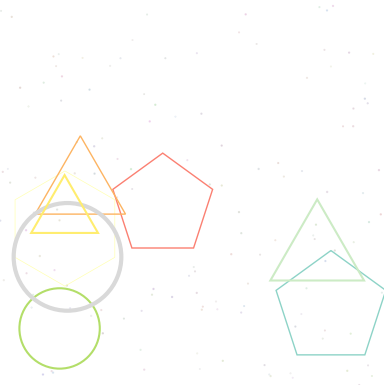[{"shape": "pentagon", "thickness": 1, "radius": 0.75, "center": [0.86, 0.199]}, {"shape": "hexagon", "thickness": 0.5, "radius": 0.75, "center": [0.169, 0.406]}, {"shape": "pentagon", "thickness": 1, "radius": 0.68, "center": [0.423, 0.466]}, {"shape": "triangle", "thickness": 1, "radius": 0.68, "center": [0.209, 0.512]}, {"shape": "circle", "thickness": 1.5, "radius": 0.52, "center": [0.155, 0.147]}, {"shape": "circle", "thickness": 3, "radius": 0.7, "center": [0.175, 0.333]}, {"shape": "triangle", "thickness": 1.5, "radius": 0.7, "center": [0.824, 0.342]}, {"shape": "triangle", "thickness": 1.5, "radius": 0.5, "center": [0.168, 0.445]}]